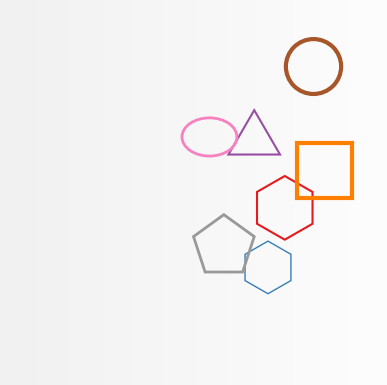[{"shape": "hexagon", "thickness": 1.5, "radius": 0.41, "center": [0.735, 0.46]}, {"shape": "hexagon", "thickness": 1, "radius": 0.34, "center": [0.692, 0.305]}, {"shape": "triangle", "thickness": 1.5, "radius": 0.38, "center": [0.656, 0.637]}, {"shape": "square", "thickness": 3, "radius": 0.36, "center": [0.837, 0.557]}, {"shape": "circle", "thickness": 3, "radius": 0.36, "center": [0.809, 0.827]}, {"shape": "oval", "thickness": 2, "radius": 0.35, "center": [0.541, 0.644]}, {"shape": "pentagon", "thickness": 2, "radius": 0.41, "center": [0.578, 0.36]}]